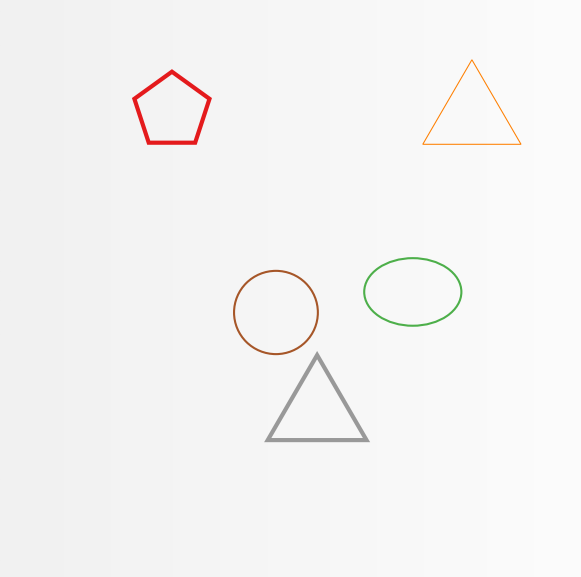[{"shape": "pentagon", "thickness": 2, "radius": 0.34, "center": [0.296, 0.807]}, {"shape": "oval", "thickness": 1, "radius": 0.42, "center": [0.71, 0.494]}, {"shape": "triangle", "thickness": 0.5, "radius": 0.49, "center": [0.812, 0.798]}, {"shape": "circle", "thickness": 1, "radius": 0.36, "center": [0.475, 0.458]}, {"shape": "triangle", "thickness": 2, "radius": 0.49, "center": [0.546, 0.286]}]